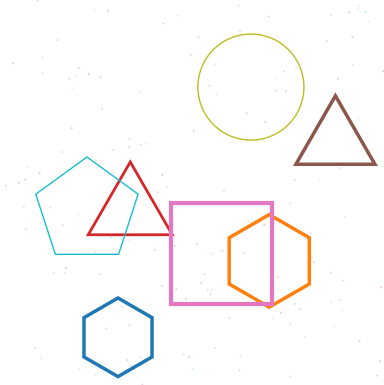[{"shape": "hexagon", "thickness": 2.5, "radius": 0.51, "center": [0.307, 0.124]}, {"shape": "hexagon", "thickness": 2.5, "radius": 0.6, "center": [0.699, 0.322]}, {"shape": "triangle", "thickness": 2, "radius": 0.63, "center": [0.338, 0.453]}, {"shape": "triangle", "thickness": 2.5, "radius": 0.59, "center": [0.871, 0.633]}, {"shape": "square", "thickness": 3, "radius": 0.66, "center": [0.576, 0.342]}, {"shape": "circle", "thickness": 1, "radius": 0.69, "center": [0.652, 0.774]}, {"shape": "pentagon", "thickness": 1, "radius": 0.7, "center": [0.226, 0.453]}]